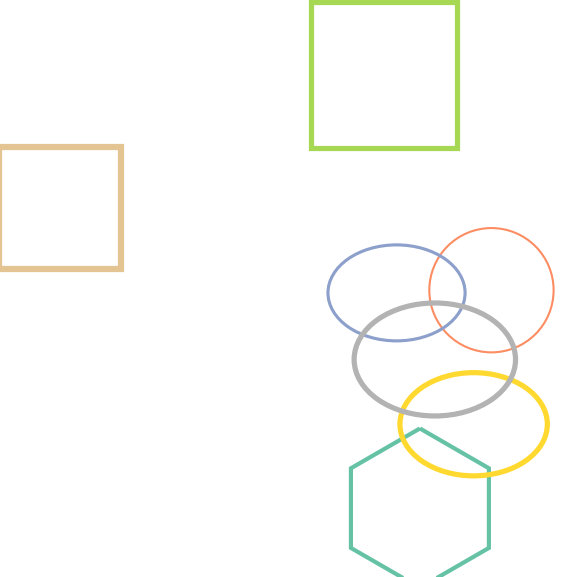[{"shape": "hexagon", "thickness": 2, "radius": 0.69, "center": [0.727, 0.119]}, {"shape": "circle", "thickness": 1, "radius": 0.54, "center": [0.851, 0.497]}, {"shape": "oval", "thickness": 1.5, "radius": 0.59, "center": [0.687, 0.492]}, {"shape": "square", "thickness": 2.5, "radius": 0.63, "center": [0.665, 0.869]}, {"shape": "oval", "thickness": 2.5, "radius": 0.64, "center": [0.82, 0.264]}, {"shape": "square", "thickness": 3, "radius": 0.53, "center": [0.104, 0.639]}, {"shape": "oval", "thickness": 2.5, "radius": 0.7, "center": [0.753, 0.377]}]